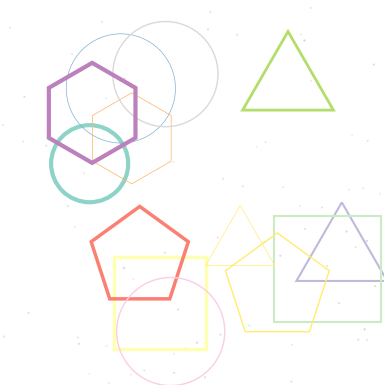[{"shape": "circle", "thickness": 3, "radius": 0.5, "center": [0.233, 0.575]}, {"shape": "square", "thickness": 2.5, "radius": 0.6, "center": [0.415, 0.212]}, {"shape": "triangle", "thickness": 1.5, "radius": 0.68, "center": [0.888, 0.338]}, {"shape": "pentagon", "thickness": 2.5, "radius": 0.66, "center": [0.363, 0.331]}, {"shape": "circle", "thickness": 0.5, "radius": 0.71, "center": [0.314, 0.77]}, {"shape": "hexagon", "thickness": 0.5, "radius": 0.59, "center": [0.342, 0.641]}, {"shape": "triangle", "thickness": 2, "radius": 0.68, "center": [0.748, 0.782]}, {"shape": "circle", "thickness": 1, "radius": 0.7, "center": [0.443, 0.139]}, {"shape": "circle", "thickness": 1, "radius": 0.68, "center": [0.43, 0.808]}, {"shape": "hexagon", "thickness": 3, "radius": 0.65, "center": [0.239, 0.707]}, {"shape": "square", "thickness": 1.5, "radius": 0.69, "center": [0.851, 0.302]}, {"shape": "pentagon", "thickness": 1, "radius": 0.71, "center": [0.72, 0.253]}, {"shape": "triangle", "thickness": 0.5, "radius": 0.52, "center": [0.624, 0.362]}]